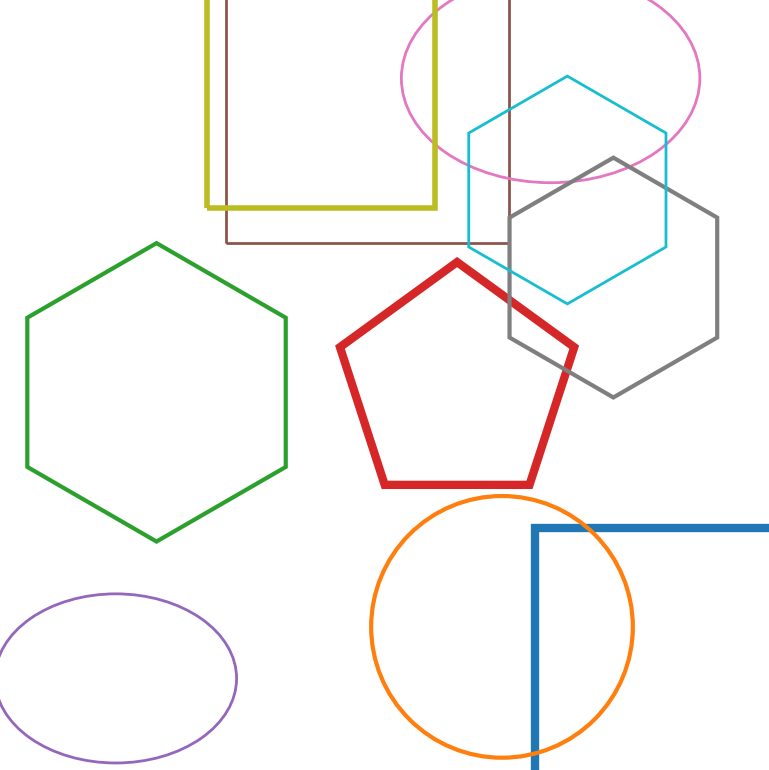[{"shape": "square", "thickness": 3, "radius": 0.84, "center": [0.864, 0.146]}, {"shape": "circle", "thickness": 1.5, "radius": 0.85, "center": [0.652, 0.186]}, {"shape": "hexagon", "thickness": 1.5, "radius": 0.97, "center": [0.203, 0.49]}, {"shape": "pentagon", "thickness": 3, "radius": 0.8, "center": [0.594, 0.5]}, {"shape": "oval", "thickness": 1, "radius": 0.78, "center": [0.15, 0.119]}, {"shape": "square", "thickness": 1, "radius": 0.92, "center": [0.477, 0.869]}, {"shape": "oval", "thickness": 1, "radius": 0.97, "center": [0.715, 0.898]}, {"shape": "hexagon", "thickness": 1.5, "radius": 0.78, "center": [0.797, 0.64]}, {"shape": "square", "thickness": 2, "radius": 0.74, "center": [0.416, 0.878]}, {"shape": "hexagon", "thickness": 1, "radius": 0.74, "center": [0.737, 0.753]}]